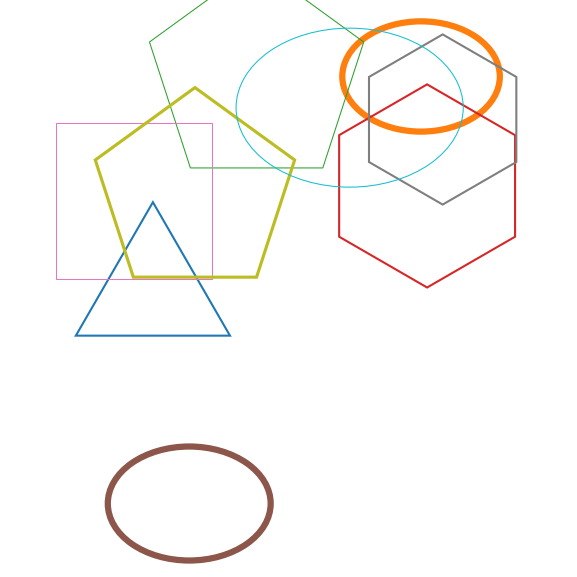[{"shape": "triangle", "thickness": 1, "radius": 0.77, "center": [0.265, 0.495]}, {"shape": "oval", "thickness": 3, "radius": 0.68, "center": [0.729, 0.867]}, {"shape": "pentagon", "thickness": 0.5, "radius": 0.98, "center": [0.444, 0.866]}, {"shape": "hexagon", "thickness": 1, "radius": 0.88, "center": [0.74, 0.677]}, {"shape": "oval", "thickness": 3, "radius": 0.71, "center": [0.328, 0.127]}, {"shape": "square", "thickness": 0.5, "radius": 0.68, "center": [0.232, 0.651]}, {"shape": "hexagon", "thickness": 1, "radius": 0.74, "center": [0.767, 0.792]}, {"shape": "pentagon", "thickness": 1.5, "radius": 0.91, "center": [0.338, 0.666]}, {"shape": "oval", "thickness": 0.5, "radius": 0.98, "center": [0.605, 0.813]}]